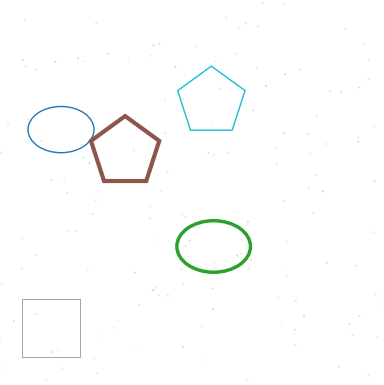[{"shape": "oval", "thickness": 1, "radius": 0.43, "center": [0.158, 0.663]}, {"shape": "oval", "thickness": 2.5, "radius": 0.48, "center": [0.555, 0.36]}, {"shape": "pentagon", "thickness": 3, "radius": 0.47, "center": [0.325, 0.605]}, {"shape": "square", "thickness": 0.5, "radius": 0.38, "center": [0.133, 0.148]}, {"shape": "pentagon", "thickness": 1, "radius": 0.46, "center": [0.549, 0.736]}]